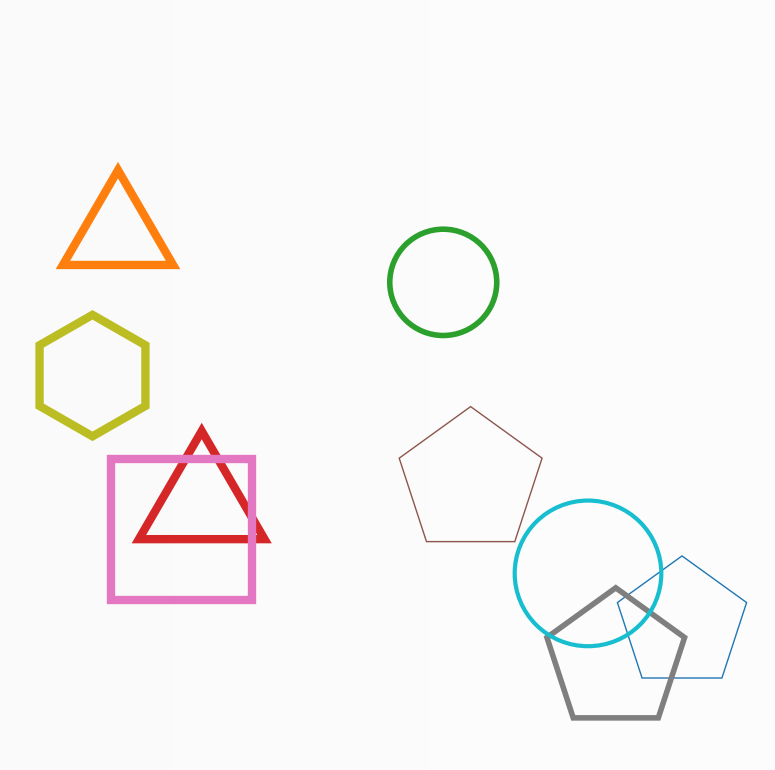[{"shape": "pentagon", "thickness": 0.5, "radius": 0.44, "center": [0.88, 0.19]}, {"shape": "triangle", "thickness": 3, "radius": 0.41, "center": [0.152, 0.697]}, {"shape": "circle", "thickness": 2, "radius": 0.35, "center": [0.572, 0.633]}, {"shape": "triangle", "thickness": 3, "radius": 0.47, "center": [0.26, 0.347]}, {"shape": "pentagon", "thickness": 0.5, "radius": 0.48, "center": [0.607, 0.375]}, {"shape": "square", "thickness": 3, "radius": 0.46, "center": [0.234, 0.312]}, {"shape": "pentagon", "thickness": 2, "radius": 0.47, "center": [0.795, 0.143]}, {"shape": "hexagon", "thickness": 3, "radius": 0.39, "center": [0.119, 0.512]}, {"shape": "circle", "thickness": 1.5, "radius": 0.47, "center": [0.759, 0.255]}]